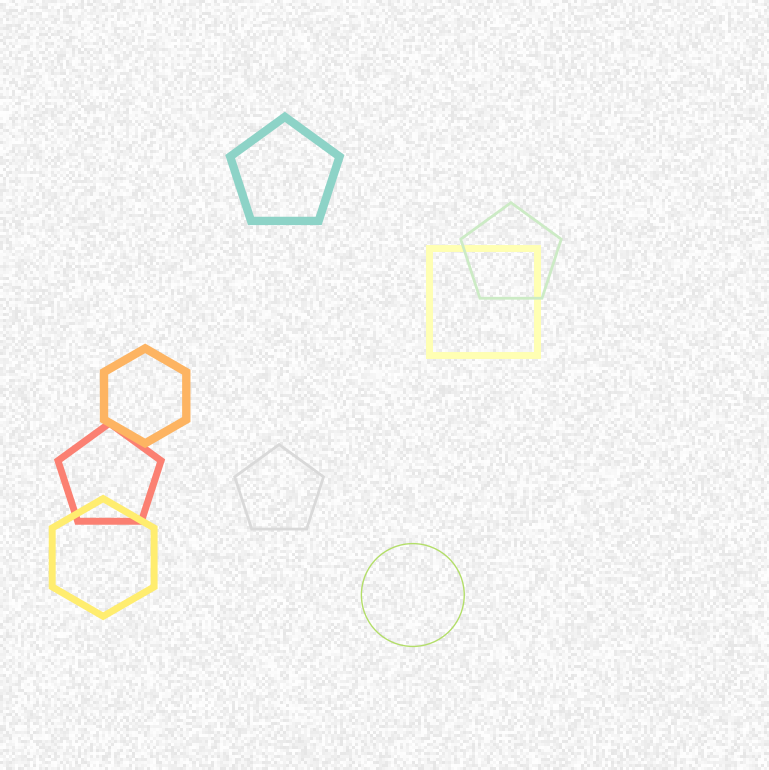[{"shape": "pentagon", "thickness": 3, "radius": 0.37, "center": [0.37, 0.774]}, {"shape": "square", "thickness": 2.5, "radius": 0.35, "center": [0.627, 0.608]}, {"shape": "pentagon", "thickness": 2.5, "radius": 0.35, "center": [0.142, 0.38]}, {"shape": "hexagon", "thickness": 3, "radius": 0.31, "center": [0.189, 0.486]}, {"shape": "circle", "thickness": 0.5, "radius": 0.33, "center": [0.536, 0.227]}, {"shape": "pentagon", "thickness": 1, "radius": 0.3, "center": [0.363, 0.362]}, {"shape": "pentagon", "thickness": 1, "radius": 0.34, "center": [0.664, 0.668]}, {"shape": "hexagon", "thickness": 2.5, "radius": 0.38, "center": [0.134, 0.276]}]